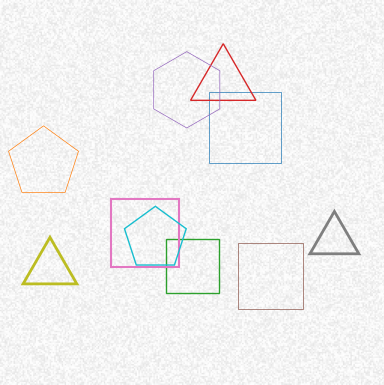[{"shape": "square", "thickness": 0.5, "radius": 0.46, "center": [0.637, 0.669]}, {"shape": "pentagon", "thickness": 0.5, "radius": 0.48, "center": [0.113, 0.578]}, {"shape": "square", "thickness": 1, "radius": 0.35, "center": [0.5, 0.309]}, {"shape": "triangle", "thickness": 1, "radius": 0.49, "center": [0.58, 0.788]}, {"shape": "hexagon", "thickness": 0.5, "radius": 0.5, "center": [0.485, 0.767]}, {"shape": "square", "thickness": 0.5, "radius": 0.43, "center": [0.703, 0.283]}, {"shape": "square", "thickness": 1.5, "radius": 0.44, "center": [0.377, 0.395]}, {"shape": "triangle", "thickness": 2, "radius": 0.37, "center": [0.869, 0.377]}, {"shape": "triangle", "thickness": 2, "radius": 0.4, "center": [0.13, 0.303]}, {"shape": "pentagon", "thickness": 1, "radius": 0.42, "center": [0.404, 0.38]}]